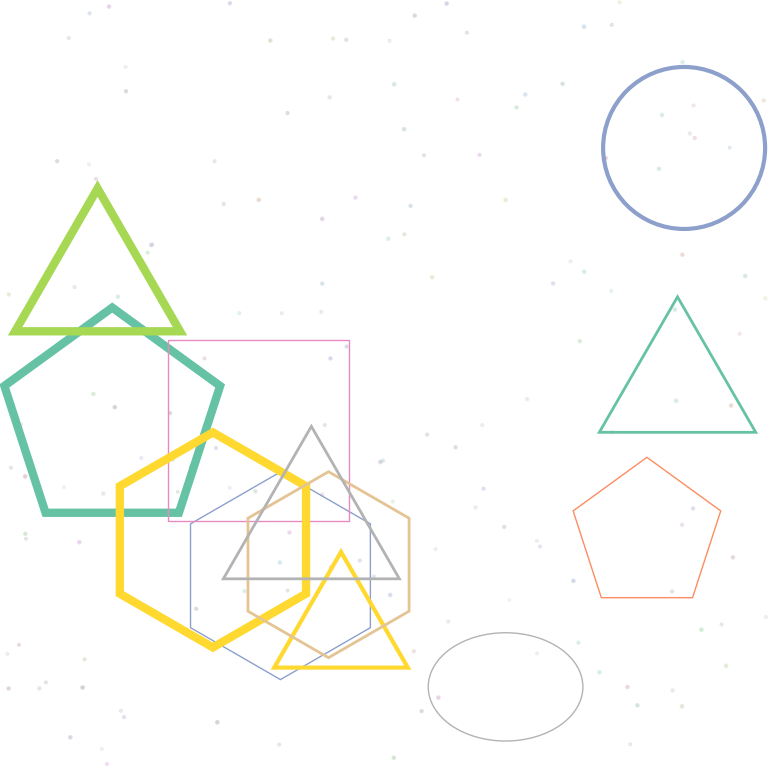[{"shape": "pentagon", "thickness": 3, "radius": 0.74, "center": [0.146, 0.453]}, {"shape": "triangle", "thickness": 1, "radius": 0.59, "center": [0.88, 0.497]}, {"shape": "pentagon", "thickness": 0.5, "radius": 0.5, "center": [0.84, 0.305]}, {"shape": "circle", "thickness": 1.5, "radius": 0.53, "center": [0.888, 0.808]}, {"shape": "hexagon", "thickness": 0.5, "radius": 0.67, "center": [0.364, 0.252]}, {"shape": "square", "thickness": 0.5, "radius": 0.59, "center": [0.336, 0.441]}, {"shape": "triangle", "thickness": 3, "radius": 0.62, "center": [0.127, 0.632]}, {"shape": "triangle", "thickness": 1.5, "radius": 0.5, "center": [0.443, 0.183]}, {"shape": "hexagon", "thickness": 3, "radius": 0.7, "center": [0.277, 0.299]}, {"shape": "hexagon", "thickness": 1, "radius": 0.6, "center": [0.427, 0.267]}, {"shape": "triangle", "thickness": 1, "radius": 0.66, "center": [0.404, 0.314]}, {"shape": "oval", "thickness": 0.5, "radius": 0.5, "center": [0.657, 0.108]}]